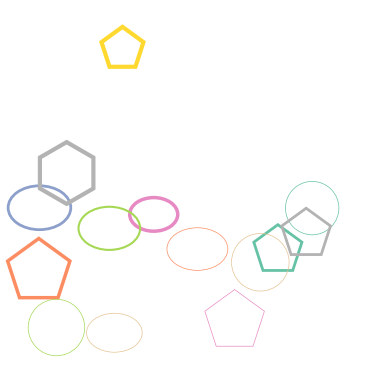[{"shape": "circle", "thickness": 0.5, "radius": 0.35, "center": [0.811, 0.459]}, {"shape": "pentagon", "thickness": 2, "radius": 0.33, "center": [0.722, 0.351]}, {"shape": "pentagon", "thickness": 2.5, "radius": 0.42, "center": [0.101, 0.296]}, {"shape": "oval", "thickness": 0.5, "radius": 0.4, "center": [0.513, 0.353]}, {"shape": "oval", "thickness": 2, "radius": 0.41, "center": [0.102, 0.46]}, {"shape": "pentagon", "thickness": 0.5, "radius": 0.41, "center": [0.609, 0.167]}, {"shape": "oval", "thickness": 2.5, "radius": 0.31, "center": [0.399, 0.443]}, {"shape": "oval", "thickness": 1.5, "radius": 0.4, "center": [0.284, 0.407]}, {"shape": "circle", "thickness": 0.5, "radius": 0.37, "center": [0.147, 0.149]}, {"shape": "pentagon", "thickness": 3, "radius": 0.29, "center": [0.318, 0.873]}, {"shape": "oval", "thickness": 0.5, "radius": 0.36, "center": [0.297, 0.136]}, {"shape": "circle", "thickness": 0.5, "radius": 0.37, "center": [0.676, 0.319]}, {"shape": "hexagon", "thickness": 3, "radius": 0.4, "center": [0.173, 0.551]}, {"shape": "pentagon", "thickness": 2, "radius": 0.33, "center": [0.795, 0.393]}]